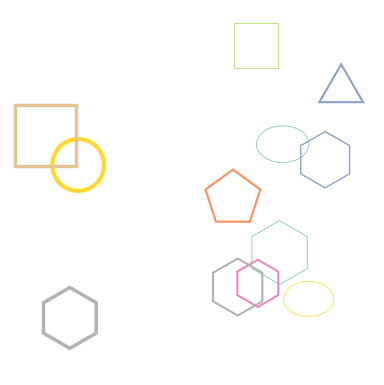[{"shape": "oval", "thickness": 0.5, "radius": 0.34, "center": [0.734, 0.626]}, {"shape": "hexagon", "thickness": 0.5, "radius": 0.42, "center": [0.726, 0.344]}, {"shape": "pentagon", "thickness": 1.5, "radius": 0.37, "center": [0.605, 0.485]}, {"shape": "triangle", "thickness": 1.5, "radius": 0.33, "center": [0.886, 0.767]}, {"shape": "hexagon", "thickness": 1, "radius": 0.37, "center": [0.845, 0.585]}, {"shape": "hexagon", "thickness": 1.5, "radius": 0.31, "center": [0.67, 0.264]}, {"shape": "square", "thickness": 0.5, "radius": 0.29, "center": [0.666, 0.882]}, {"shape": "oval", "thickness": 0.5, "radius": 0.33, "center": [0.801, 0.223]}, {"shape": "circle", "thickness": 3, "radius": 0.34, "center": [0.203, 0.572]}, {"shape": "square", "thickness": 2.5, "radius": 0.4, "center": [0.118, 0.647]}, {"shape": "hexagon", "thickness": 1.5, "radius": 0.37, "center": [0.617, 0.254]}, {"shape": "hexagon", "thickness": 2.5, "radius": 0.39, "center": [0.181, 0.174]}]